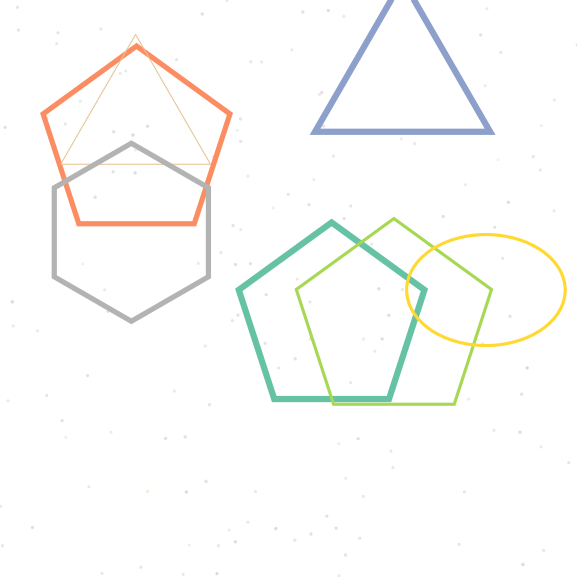[{"shape": "pentagon", "thickness": 3, "radius": 0.85, "center": [0.574, 0.445]}, {"shape": "pentagon", "thickness": 2.5, "radius": 0.85, "center": [0.236, 0.749]}, {"shape": "triangle", "thickness": 3, "radius": 0.88, "center": [0.697, 0.858]}, {"shape": "pentagon", "thickness": 1.5, "radius": 0.89, "center": [0.682, 0.443]}, {"shape": "oval", "thickness": 1.5, "radius": 0.69, "center": [0.841, 0.497]}, {"shape": "triangle", "thickness": 0.5, "radius": 0.75, "center": [0.235, 0.79]}, {"shape": "hexagon", "thickness": 2.5, "radius": 0.77, "center": [0.227, 0.597]}]